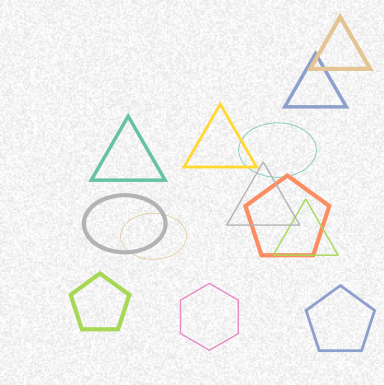[{"shape": "triangle", "thickness": 2.5, "radius": 0.55, "center": [0.333, 0.587]}, {"shape": "oval", "thickness": 0.5, "radius": 0.5, "center": [0.721, 0.61]}, {"shape": "pentagon", "thickness": 3, "radius": 0.57, "center": [0.746, 0.43]}, {"shape": "triangle", "thickness": 2.5, "radius": 0.46, "center": [0.82, 0.769]}, {"shape": "pentagon", "thickness": 2, "radius": 0.47, "center": [0.884, 0.165]}, {"shape": "hexagon", "thickness": 1, "radius": 0.43, "center": [0.544, 0.177]}, {"shape": "triangle", "thickness": 1, "radius": 0.49, "center": [0.794, 0.386]}, {"shape": "pentagon", "thickness": 3, "radius": 0.4, "center": [0.26, 0.21]}, {"shape": "triangle", "thickness": 2, "radius": 0.54, "center": [0.572, 0.621]}, {"shape": "oval", "thickness": 0.5, "radius": 0.43, "center": [0.399, 0.386]}, {"shape": "triangle", "thickness": 3, "radius": 0.45, "center": [0.884, 0.866]}, {"shape": "triangle", "thickness": 1, "radius": 0.55, "center": [0.684, 0.47]}, {"shape": "oval", "thickness": 3, "radius": 0.53, "center": [0.324, 0.419]}]